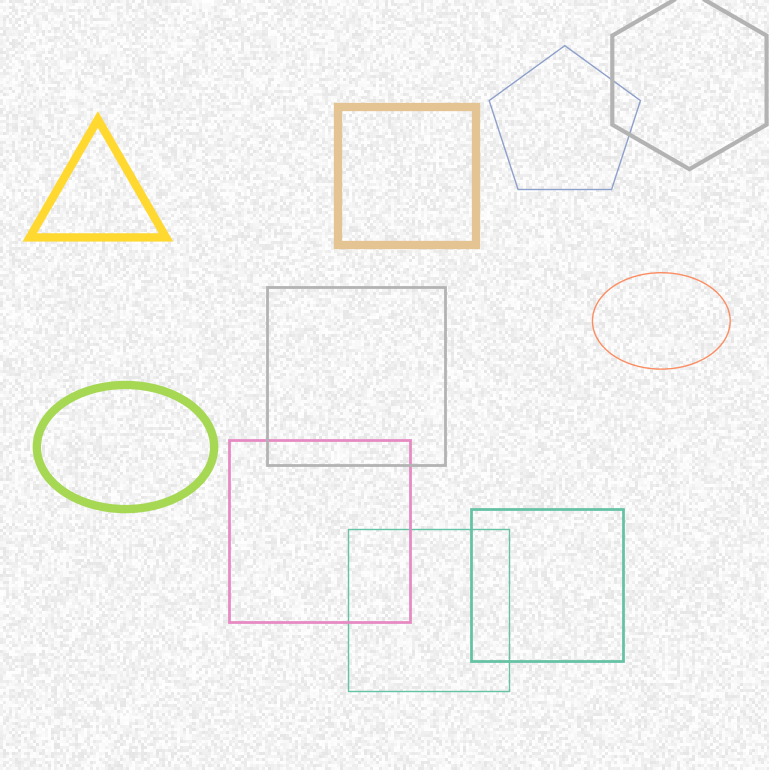[{"shape": "square", "thickness": 1, "radius": 0.49, "center": [0.711, 0.24]}, {"shape": "square", "thickness": 0.5, "radius": 0.52, "center": [0.557, 0.208]}, {"shape": "oval", "thickness": 0.5, "radius": 0.45, "center": [0.859, 0.583]}, {"shape": "pentagon", "thickness": 0.5, "radius": 0.52, "center": [0.734, 0.837]}, {"shape": "square", "thickness": 1, "radius": 0.59, "center": [0.415, 0.31]}, {"shape": "oval", "thickness": 3, "radius": 0.58, "center": [0.163, 0.419]}, {"shape": "triangle", "thickness": 3, "radius": 0.51, "center": [0.127, 0.743]}, {"shape": "square", "thickness": 3, "radius": 0.45, "center": [0.529, 0.772]}, {"shape": "square", "thickness": 1, "radius": 0.58, "center": [0.462, 0.512]}, {"shape": "hexagon", "thickness": 1.5, "radius": 0.58, "center": [0.895, 0.896]}]